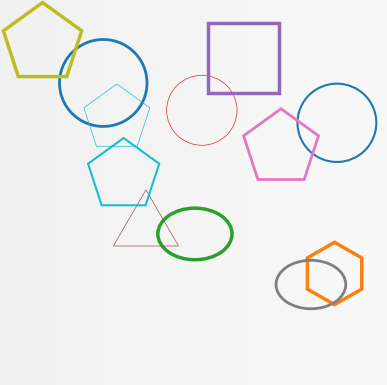[{"shape": "circle", "thickness": 1.5, "radius": 0.51, "center": [0.869, 0.681]}, {"shape": "circle", "thickness": 2, "radius": 0.56, "center": [0.266, 0.785]}, {"shape": "hexagon", "thickness": 2.5, "radius": 0.4, "center": [0.863, 0.29]}, {"shape": "oval", "thickness": 2.5, "radius": 0.48, "center": [0.503, 0.392]}, {"shape": "circle", "thickness": 0.5, "radius": 0.45, "center": [0.521, 0.714]}, {"shape": "square", "thickness": 2.5, "radius": 0.46, "center": [0.628, 0.85]}, {"shape": "triangle", "thickness": 0.5, "radius": 0.49, "center": [0.377, 0.41]}, {"shape": "pentagon", "thickness": 2, "radius": 0.51, "center": [0.725, 0.616]}, {"shape": "oval", "thickness": 2, "radius": 0.45, "center": [0.802, 0.261]}, {"shape": "pentagon", "thickness": 2.5, "radius": 0.53, "center": [0.11, 0.887]}, {"shape": "pentagon", "thickness": 1.5, "radius": 0.48, "center": [0.319, 0.545]}, {"shape": "pentagon", "thickness": 0.5, "radius": 0.45, "center": [0.302, 0.692]}]